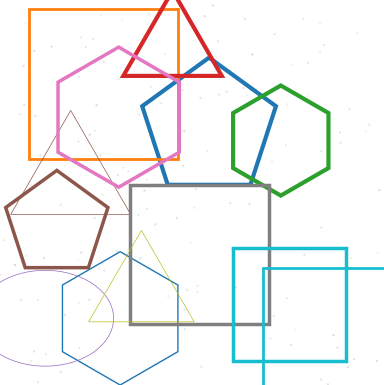[{"shape": "pentagon", "thickness": 3, "radius": 0.91, "center": [0.543, 0.668]}, {"shape": "hexagon", "thickness": 1, "radius": 0.87, "center": [0.312, 0.173]}, {"shape": "square", "thickness": 2, "radius": 0.97, "center": [0.269, 0.782]}, {"shape": "hexagon", "thickness": 3, "radius": 0.71, "center": [0.729, 0.635]}, {"shape": "triangle", "thickness": 3, "radius": 0.74, "center": [0.448, 0.877]}, {"shape": "oval", "thickness": 0.5, "radius": 0.89, "center": [0.117, 0.173]}, {"shape": "pentagon", "thickness": 2.5, "radius": 0.7, "center": [0.148, 0.418]}, {"shape": "triangle", "thickness": 0.5, "radius": 0.9, "center": [0.184, 0.533]}, {"shape": "hexagon", "thickness": 2.5, "radius": 0.91, "center": [0.308, 0.696]}, {"shape": "square", "thickness": 2.5, "radius": 0.9, "center": [0.519, 0.338]}, {"shape": "triangle", "thickness": 0.5, "radius": 0.79, "center": [0.367, 0.243]}, {"shape": "square", "thickness": 2.5, "radius": 0.73, "center": [0.752, 0.209]}, {"shape": "square", "thickness": 2, "radius": 0.8, "center": [0.844, 0.143]}]